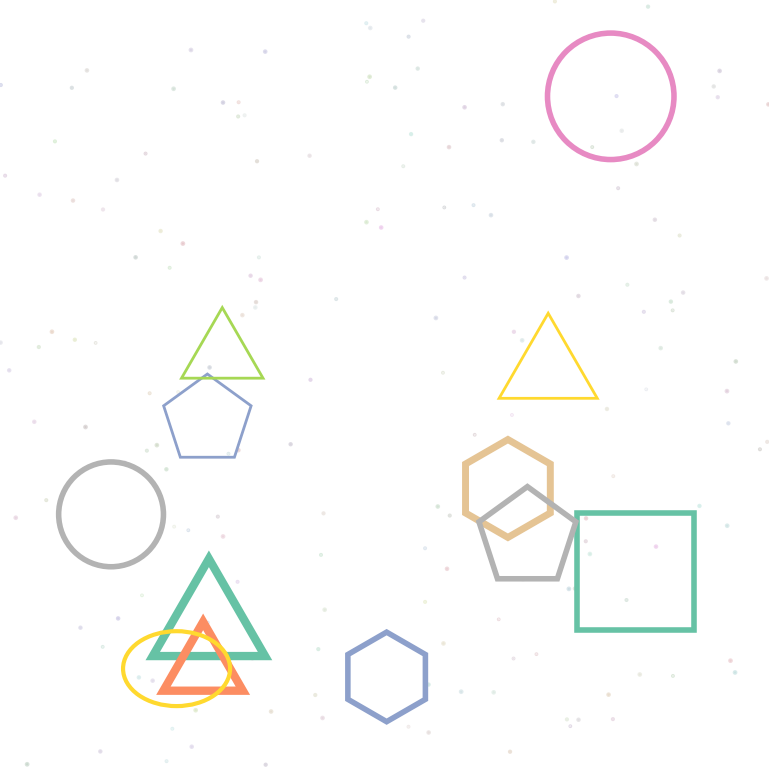[{"shape": "square", "thickness": 2, "radius": 0.38, "center": [0.825, 0.257]}, {"shape": "triangle", "thickness": 3, "radius": 0.42, "center": [0.271, 0.19]}, {"shape": "triangle", "thickness": 3, "radius": 0.3, "center": [0.264, 0.133]}, {"shape": "hexagon", "thickness": 2, "radius": 0.29, "center": [0.502, 0.121]}, {"shape": "pentagon", "thickness": 1, "radius": 0.3, "center": [0.269, 0.455]}, {"shape": "circle", "thickness": 2, "radius": 0.41, "center": [0.793, 0.875]}, {"shape": "triangle", "thickness": 1, "radius": 0.31, "center": [0.289, 0.539]}, {"shape": "triangle", "thickness": 1, "radius": 0.37, "center": [0.712, 0.52]}, {"shape": "oval", "thickness": 1.5, "radius": 0.35, "center": [0.229, 0.132]}, {"shape": "hexagon", "thickness": 2.5, "radius": 0.32, "center": [0.66, 0.366]}, {"shape": "pentagon", "thickness": 2, "radius": 0.33, "center": [0.685, 0.302]}, {"shape": "circle", "thickness": 2, "radius": 0.34, "center": [0.144, 0.332]}]